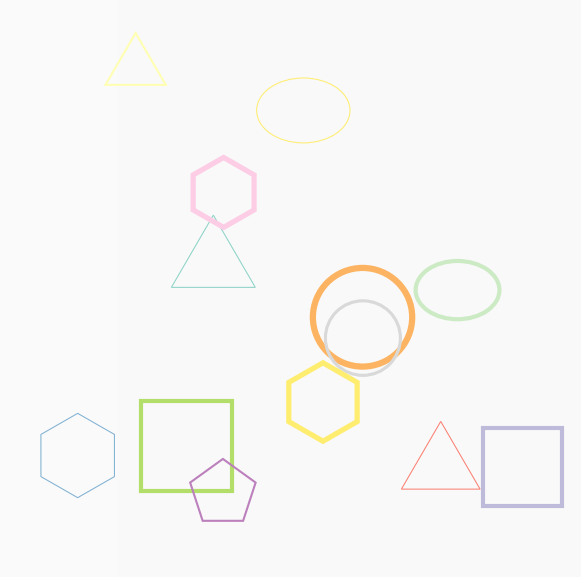[{"shape": "triangle", "thickness": 0.5, "radius": 0.42, "center": [0.367, 0.543]}, {"shape": "triangle", "thickness": 1, "radius": 0.3, "center": [0.233, 0.882]}, {"shape": "square", "thickness": 2, "radius": 0.34, "center": [0.899, 0.19]}, {"shape": "triangle", "thickness": 0.5, "radius": 0.39, "center": [0.758, 0.191]}, {"shape": "hexagon", "thickness": 0.5, "radius": 0.37, "center": [0.134, 0.21]}, {"shape": "circle", "thickness": 3, "radius": 0.43, "center": [0.624, 0.45]}, {"shape": "square", "thickness": 2, "radius": 0.39, "center": [0.321, 0.227]}, {"shape": "hexagon", "thickness": 2.5, "radius": 0.3, "center": [0.385, 0.666]}, {"shape": "circle", "thickness": 1.5, "radius": 0.32, "center": [0.624, 0.414]}, {"shape": "pentagon", "thickness": 1, "radius": 0.3, "center": [0.383, 0.145]}, {"shape": "oval", "thickness": 2, "radius": 0.36, "center": [0.787, 0.497]}, {"shape": "oval", "thickness": 0.5, "radius": 0.4, "center": [0.522, 0.808]}, {"shape": "hexagon", "thickness": 2.5, "radius": 0.34, "center": [0.556, 0.303]}]